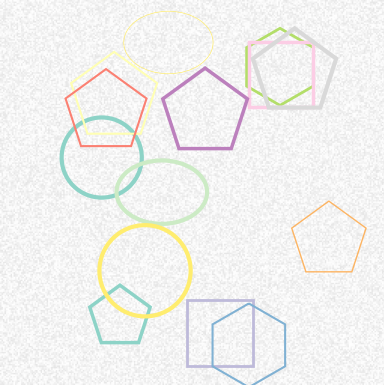[{"shape": "circle", "thickness": 3, "radius": 0.52, "center": [0.264, 0.591]}, {"shape": "pentagon", "thickness": 2.5, "radius": 0.41, "center": [0.312, 0.177]}, {"shape": "pentagon", "thickness": 1.5, "radius": 0.59, "center": [0.296, 0.748]}, {"shape": "square", "thickness": 2, "radius": 0.43, "center": [0.572, 0.135]}, {"shape": "pentagon", "thickness": 1.5, "radius": 0.55, "center": [0.275, 0.71]}, {"shape": "hexagon", "thickness": 1.5, "radius": 0.54, "center": [0.646, 0.103]}, {"shape": "pentagon", "thickness": 1, "radius": 0.51, "center": [0.854, 0.376]}, {"shape": "hexagon", "thickness": 2, "radius": 0.5, "center": [0.727, 0.826]}, {"shape": "square", "thickness": 2.5, "radius": 0.42, "center": [0.73, 0.806]}, {"shape": "pentagon", "thickness": 3, "radius": 0.57, "center": [0.765, 0.813]}, {"shape": "pentagon", "thickness": 2.5, "radius": 0.58, "center": [0.533, 0.707]}, {"shape": "oval", "thickness": 3, "radius": 0.59, "center": [0.42, 0.501]}, {"shape": "oval", "thickness": 0.5, "radius": 0.58, "center": [0.437, 0.89]}, {"shape": "circle", "thickness": 3, "radius": 0.59, "center": [0.377, 0.297]}]